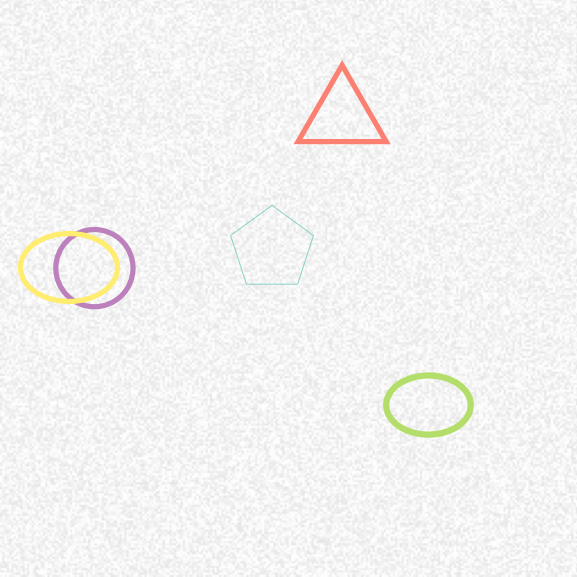[{"shape": "pentagon", "thickness": 0.5, "radius": 0.38, "center": [0.471, 0.568]}, {"shape": "triangle", "thickness": 2.5, "radius": 0.44, "center": [0.592, 0.798]}, {"shape": "oval", "thickness": 3, "radius": 0.37, "center": [0.742, 0.298]}, {"shape": "circle", "thickness": 2.5, "radius": 0.33, "center": [0.164, 0.535]}, {"shape": "oval", "thickness": 2.5, "radius": 0.42, "center": [0.119, 0.536]}]